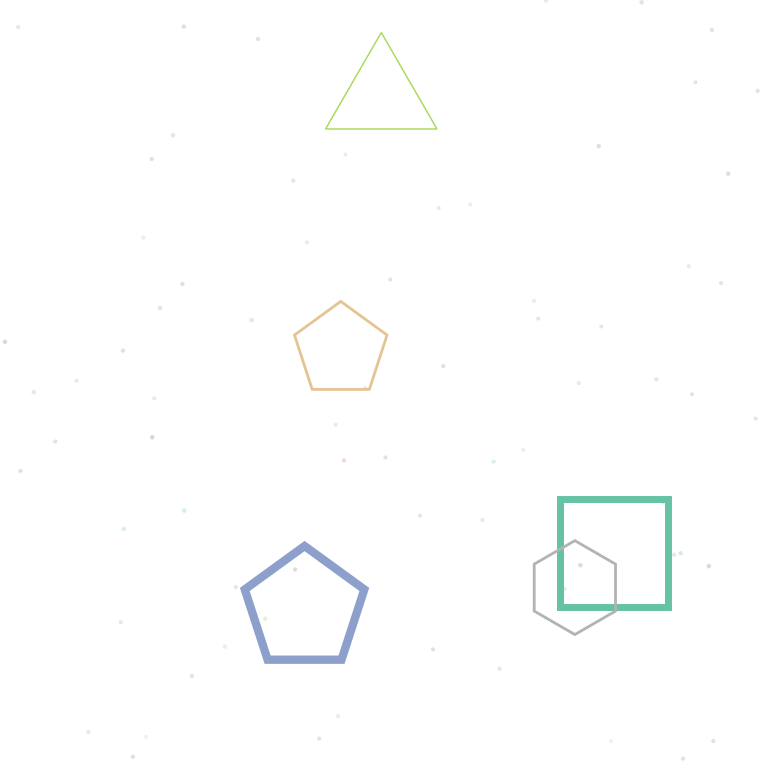[{"shape": "square", "thickness": 2.5, "radius": 0.35, "center": [0.797, 0.282]}, {"shape": "pentagon", "thickness": 3, "radius": 0.41, "center": [0.396, 0.209]}, {"shape": "triangle", "thickness": 0.5, "radius": 0.42, "center": [0.495, 0.874]}, {"shape": "pentagon", "thickness": 1, "radius": 0.32, "center": [0.443, 0.545]}, {"shape": "hexagon", "thickness": 1, "radius": 0.3, "center": [0.747, 0.237]}]